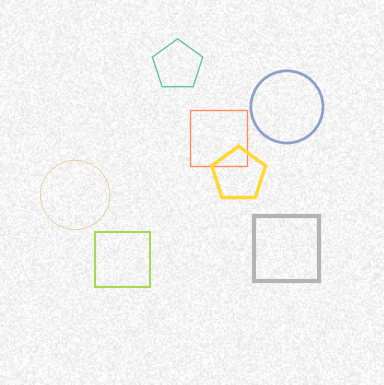[{"shape": "pentagon", "thickness": 1, "radius": 0.34, "center": [0.461, 0.83]}, {"shape": "square", "thickness": 1, "radius": 0.37, "center": [0.567, 0.642]}, {"shape": "circle", "thickness": 2, "radius": 0.47, "center": [0.745, 0.722]}, {"shape": "square", "thickness": 1.5, "radius": 0.36, "center": [0.318, 0.326]}, {"shape": "pentagon", "thickness": 2.5, "radius": 0.37, "center": [0.62, 0.547]}, {"shape": "circle", "thickness": 0.5, "radius": 0.45, "center": [0.195, 0.494]}, {"shape": "square", "thickness": 3, "radius": 0.42, "center": [0.744, 0.355]}]